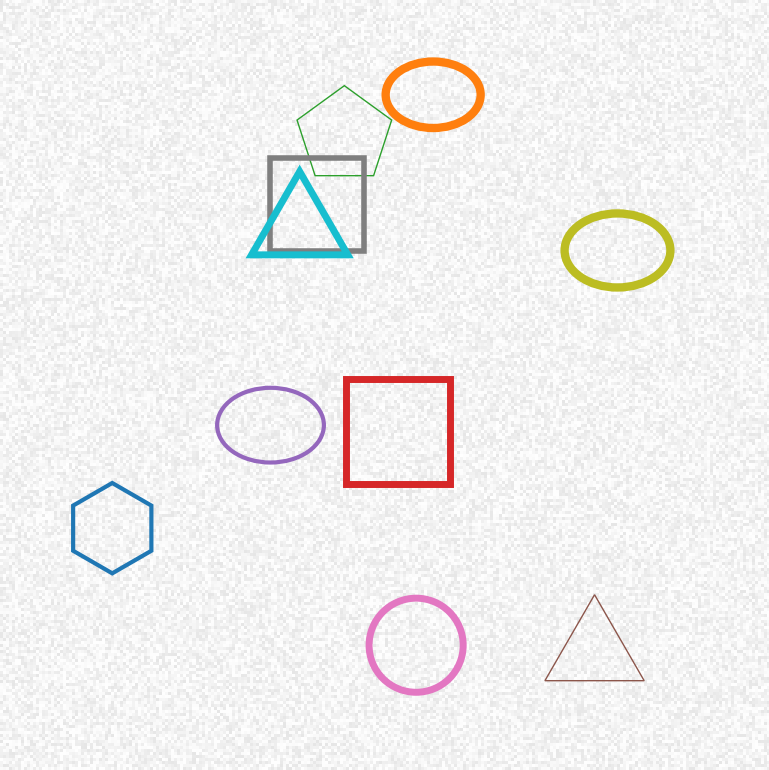[{"shape": "hexagon", "thickness": 1.5, "radius": 0.29, "center": [0.146, 0.314]}, {"shape": "oval", "thickness": 3, "radius": 0.31, "center": [0.563, 0.877]}, {"shape": "pentagon", "thickness": 0.5, "radius": 0.32, "center": [0.447, 0.824]}, {"shape": "square", "thickness": 2.5, "radius": 0.34, "center": [0.517, 0.439]}, {"shape": "oval", "thickness": 1.5, "radius": 0.35, "center": [0.351, 0.448]}, {"shape": "triangle", "thickness": 0.5, "radius": 0.37, "center": [0.772, 0.153]}, {"shape": "circle", "thickness": 2.5, "radius": 0.31, "center": [0.54, 0.162]}, {"shape": "square", "thickness": 2, "radius": 0.3, "center": [0.411, 0.734]}, {"shape": "oval", "thickness": 3, "radius": 0.34, "center": [0.802, 0.675]}, {"shape": "triangle", "thickness": 2.5, "radius": 0.36, "center": [0.389, 0.705]}]